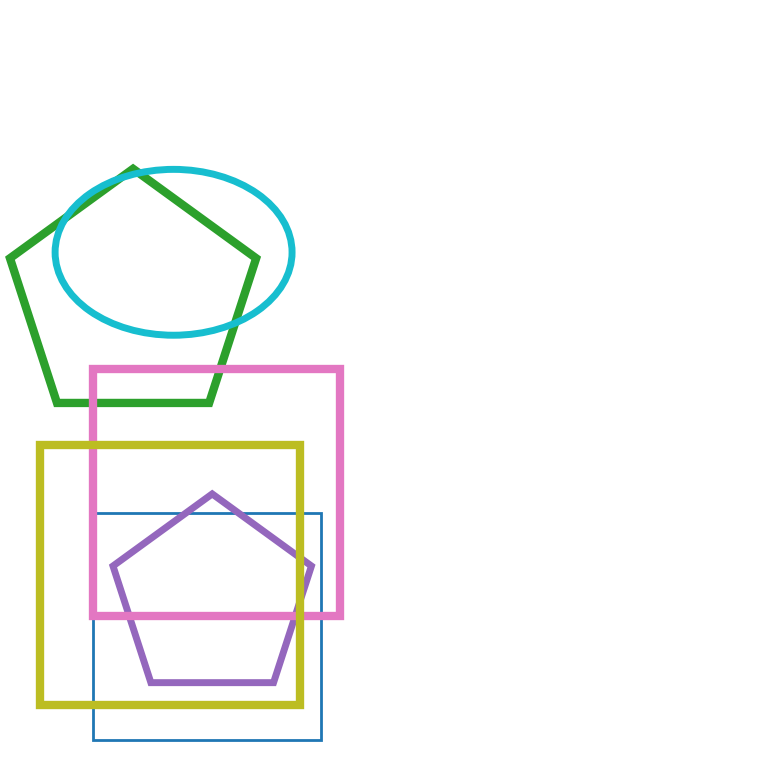[{"shape": "square", "thickness": 1, "radius": 0.74, "center": [0.269, 0.186]}, {"shape": "pentagon", "thickness": 3, "radius": 0.84, "center": [0.173, 0.613]}, {"shape": "pentagon", "thickness": 2.5, "radius": 0.68, "center": [0.276, 0.223]}, {"shape": "square", "thickness": 3, "radius": 0.8, "center": [0.282, 0.36]}, {"shape": "square", "thickness": 3, "radius": 0.84, "center": [0.221, 0.253]}, {"shape": "oval", "thickness": 2.5, "radius": 0.77, "center": [0.225, 0.672]}]